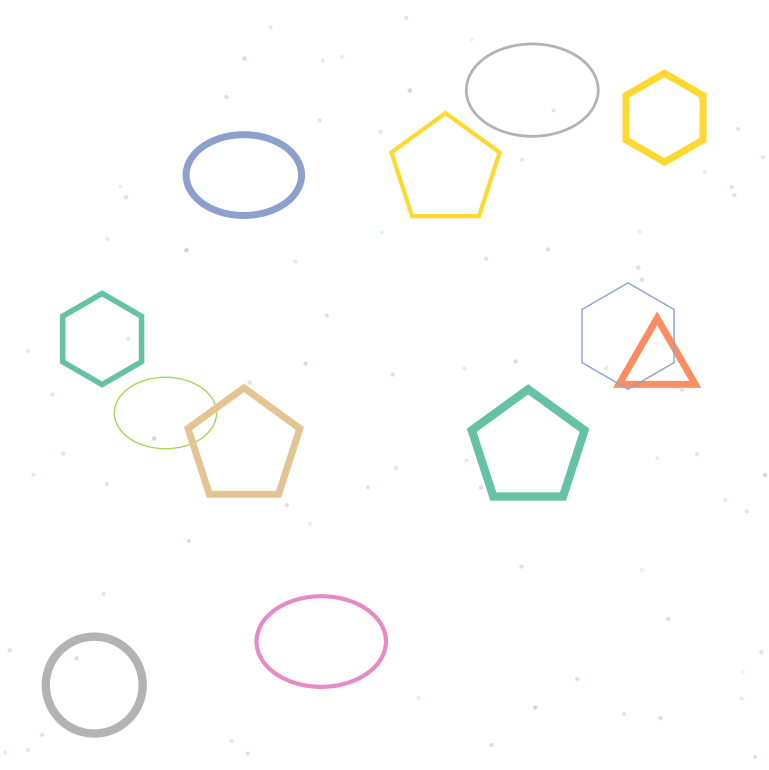[{"shape": "pentagon", "thickness": 3, "radius": 0.38, "center": [0.686, 0.417]}, {"shape": "hexagon", "thickness": 2, "radius": 0.3, "center": [0.133, 0.56]}, {"shape": "triangle", "thickness": 2.5, "radius": 0.29, "center": [0.853, 0.529]}, {"shape": "hexagon", "thickness": 0.5, "radius": 0.35, "center": [0.816, 0.564]}, {"shape": "oval", "thickness": 2.5, "radius": 0.37, "center": [0.317, 0.773]}, {"shape": "oval", "thickness": 1.5, "radius": 0.42, "center": [0.417, 0.167]}, {"shape": "oval", "thickness": 0.5, "radius": 0.33, "center": [0.215, 0.464]}, {"shape": "hexagon", "thickness": 2.5, "radius": 0.29, "center": [0.863, 0.847]}, {"shape": "pentagon", "thickness": 1.5, "radius": 0.37, "center": [0.579, 0.779]}, {"shape": "pentagon", "thickness": 2.5, "radius": 0.38, "center": [0.317, 0.42]}, {"shape": "circle", "thickness": 3, "radius": 0.31, "center": [0.122, 0.11]}, {"shape": "oval", "thickness": 1, "radius": 0.43, "center": [0.691, 0.883]}]